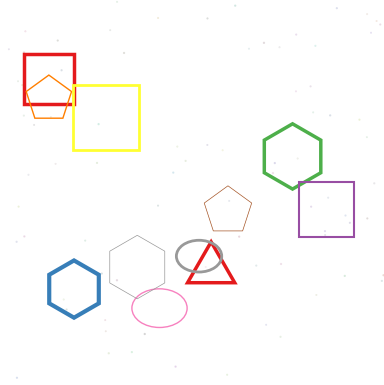[{"shape": "square", "thickness": 2.5, "radius": 0.32, "center": [0.128, 0.795]}, {"shape": "triangle", "thickness": 2.5, "radius": 0.35, "center": [0.548, 0.301]}, {"shape": "hexagon", "thickness": 3, "radius": 0.37, "center": [0.192, 0.249]}, {"shape": "hexagon", "thickness": 2.5, "radius": 0.42, "center": [0.76, 0.594]}, {"shape": "square", "thickness": 1.5, "radius": 0.35, "center": [0.848, 0.456]}, {"shape": "pentagon", "thickness": 1, "radius": 0.31, "center": [0.127, 0.743]}, {"shape": "square", "thickness": 2, "radius": 0.43, "center": [0.276, 0.695]}, {"shape": "pentagon", "thickness": 0.5, "radius": 0.32, "center": [0.592, 0.453]}, {"shape": "oval", "thickness": 1, "radius": 0.36, "center": [0.414, 0.2]}, {"shape": "oval", "thickness": 2, "radius": 0.29, "center": [0.517, 0.335]}, {"shape": "hexagon", "thickness": 0.5, "radius": 0.41, "center": [0.357, 0.306]}]